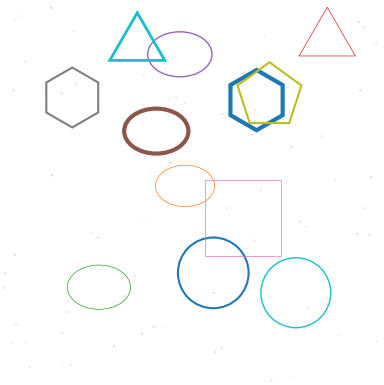[{"shape": "hexagon", "thickness": 3, "radius": 0.39, "center": [0.666, 0.74]}, {"shape": "circle", "thickness": 1.5, "radius": 0.46, "center": [0.554, 0.291]}, {"shape": "oval", "thickness": 0.5, "radius": 0.38, "center": [0.481, 0.517]}, {"shape": "oval", "thickness": 0.5, "radius": 0.41, "center": [0.257, 0.254]}, {"shape": "triangle", "thickness": 0.5, "radius": 0.42, "center": [0.85, 0.897]}, {"shape": "oval", "thickness": 1, "radius": 0.42, "center": [0.467, 0.859]}, {"shape": "oval", "thickness": 3, "radius": 0.42, "center": [0.406, 0.66]}, {"shape": "square", "thickness": 0.5, "radius": 0.5, "center": [0.631, 0.434]}, {"shape": "hexagon", "thickness": 1.5, "radius": 0.39, "center": [0.188, 0.747]}, {"shape": "pentagon", "thickness": 1.5, "radius": 0.44, "center": [0.7, 0.751]}, {"shape": "triangle", "thickness": 2, "radius": 0.41, "center": [0.357, 0.884]}, {"shape": "circle", "thickness": 1, "radius": 0.45, "center": [0.768, 0.24]}]